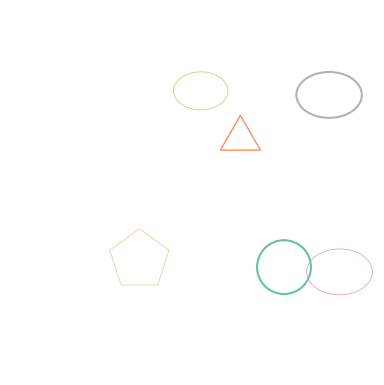[{"shape": "circle", "thickness": 1.5, "radius": 0.35, "center": [0.738, 0.306]}, {"shape": "triangle", "thickness": 1, "radius": 0.3, "center": [0.624, 0.64]}, {"shape": "oval", "thickness": 0.5, "radius": 0.43, "center": [0.882, 0.294]}, {"shape": "oval", "thickness": 0.5, "radius": 0.35, "center": [0.521, 0.764]}, {"shape": "pentagon", "thickness": 0.5, "radius": 0.4, "center": [0.362, 0.325]}, {"shape": "oval", "thickness": 1.5, "radius": 0.43, "center": [0.855, 0.753]}]